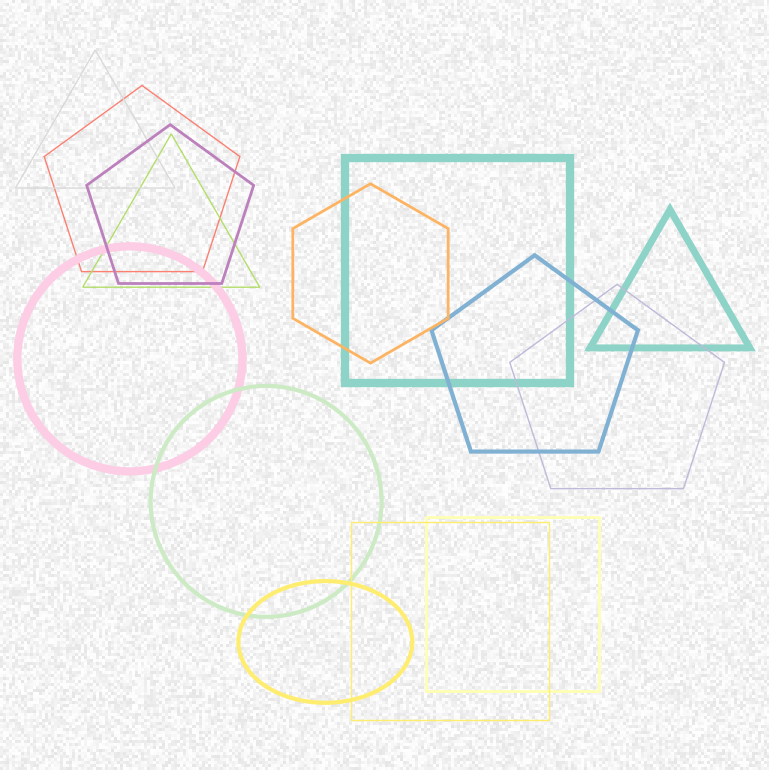[{"shape": "square", "thickness": 3, "radius": 0.73, "center": [0.594, 0.649]}, {"shape": "triangle", "thickness": 2.5, "radius": 0.6, "center": [0.87, 0.608]}, {"shape": "square", "thickness": 1, "radius": 0.56, "center": [0.665, 0.216]}, {"shape": "pentagon", "thickness": 0.5, "radius": 0.73, "center": [0.801, 0.484]}, {"shape": "pentagon", "thickness": 0.5, "radius": 0.67, "center": [0.184, 0.755]}, {"shape": "pentagon", "thickness": 1.5, "radius": 0.7, "center": [0.694, 0.528]}, {"shape": "hexagon", "thickness": 1, "radius": 0.58, "center": [0.481, 0.645]}, {"shape": "triangle", "thickness": 0.5, "radius": 0.66, "center": [0.222, 0.693]}, {"shape": "circle", "thickness": 3, "radius": 0.73, "center": [0.169, 0.534]}, {"shape": "triangle", "thickness": 0.5, "radius": 0.6, "center": [0.124, 0.816]}, {"shape": "pentagon", "thickness": 1, "radius": 0.57, "center": [0.221, 0.724]}, {"shape": "circle", "thickness": 1.5, "radius": 0.75, "center": [0.346, 0.349]}, {"shape": "oval", "thickness": 1.5, "radius": 0.56, "center": [0.423, 0.166]}, {"shape": "square", "thickness": 0.5, "radius": 0.64, "center": [0.584, 0.194]}]